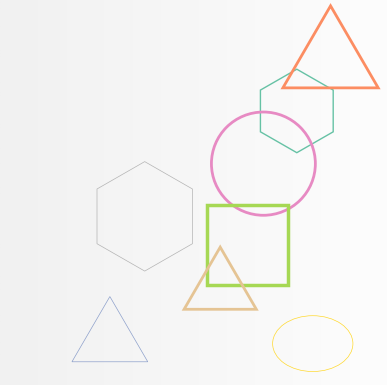[{"shape": "hexagon", "thickness": 1, "radius": 0.54, "center": [0.766, 0.712]}, {"shape": "triangle", "thickness": 2, "radius": 0.71, "center": [0.853, 0.843]}, {"shape": "triangle", "thickness": 0.5, "radius": 0.56, "center": [0.284, 0.117]}, {"shape": "circle", "thickness": 2, "radius": 0.67, "center": [0.68, 0.575]}, {"shape": "square", "thickness": 2.5, "radius": 0.52, "center": [0.639, 0.364]}, {"shape": "oval", "thickness": 0.5, "radius": 0.52, "center": [0.807, 0.107]}, {"shape": "triangle", "thickness": 2, "radius": 0.54, "center": [0.568, 0.25]}, {"shape": "hexagon", "thickness": 0.5, "radius": 0.71, "center": [0.373, 0.438]}]